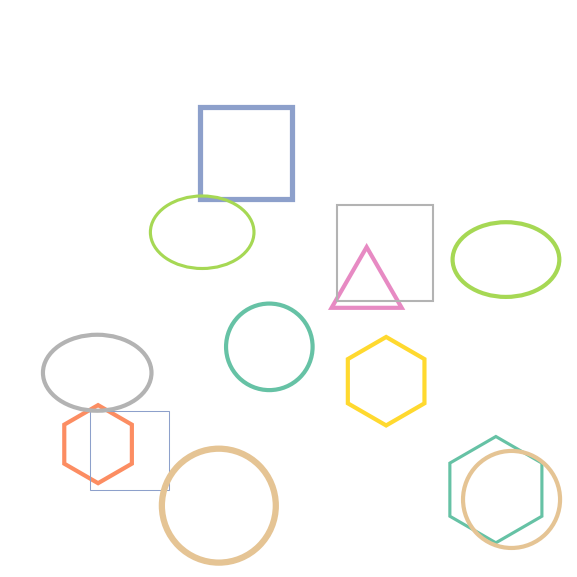[{"shape": "hexagon", "thickness": 1.5, "radius": 0.46, "center": [0.859, 0.151]}, {"shape": "circle", "thickness": 2, "radius": 0.37, "center": [0.466, 0.399]}, {"shape": "hexagon", "thickness": 2, "radius": 0.34, "center": [0.17, 0.23]}, {"shape": "square", "thickness": 2.5, "radius": 0.4, "center": [0.426, 0.735]}, {"shape": "square", "thickness": 0.5, "radius": 0.34, "center": [0.224, 0.219]}, {"shape": "triangle", "thickness": 2, "radius": 0.35, "center": [0.635, 0.501]}, {"shape": "oval", "thickness": 2, "radius": 0.46, "center": [0.876, 0.55]}, {"shape": "oval", "thickness": 1.5, "radius": 0.45, "center": [0.35, 0.597]}, {"shape": "hexagon", "thickness": 2, "radius": 0.38, "center": [0.669, 0.339]}, {"shape": "circle", "thickness": 3, "radius": 0.49, "center": [0.379, 0.124]}, {"shape": "circle", "thickness": 2, "radius": 0.42, "center": [0.886, 0.134]}, {"shape": "oval", "thickness": 2, "radius": 0.47, "center": [0.168, 0.354]}, {"shape": "square", "thickness": 1, "radius": 0.42, "center": [0.667, 0.561]}]